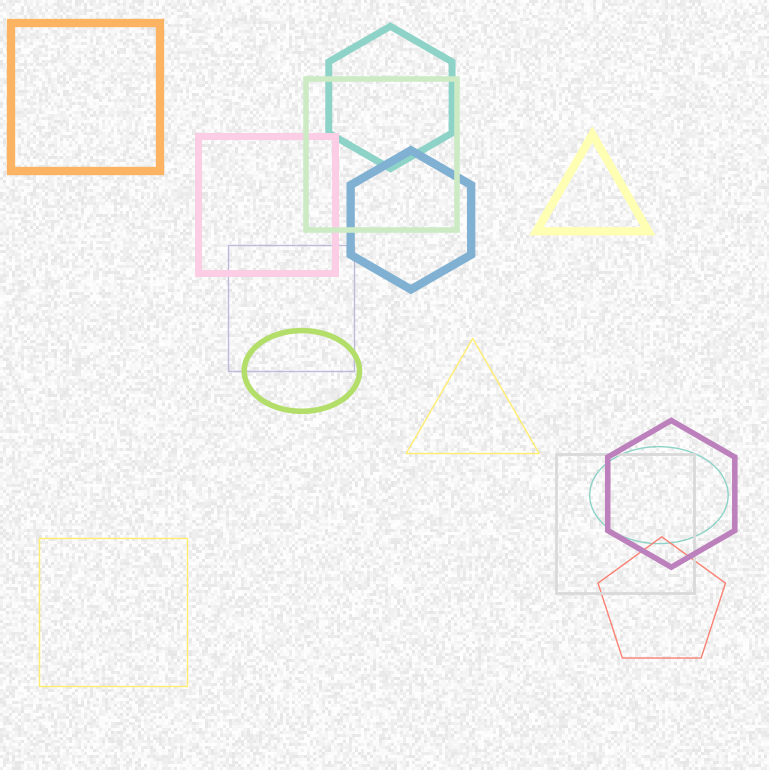[{"shape": "hexagon", "thickness": 2.5, "radius": 0.46, "center": [0.507, 0.873]}, {"shape": "oval", "thickness": 0.5, "radius": 0.45, "center": [0.856, 0.357]}, {"shape": "triangle", "thickness": 3, "radius": 0.42, "center": [0.769, 0.742]}, {"shape": "square", "thickness": 0.5, "radius": 0.41, "center": [0.377, 0.6]}, {"shape": "pentagon", "thickness": 0.5, "radius": 0.44, "center": [0.859, 0.216]}, {"shape": "hexagon", "thickness": 3, "radius": 0.45, "center": [0.534, 0.714]}, {"shape": "square", "thickness": 3, "radius": 0.48, "center": [0.111, 0.874]}, {"shape": "oval", "thickness": 2, "radius": 0.37, "center": [0.392, 0.518]}, {"shape": "square", "thickness": 2.5, "radius": 0.44, "center": [0.346, 0.735]}, {"shape": "square", "thickness": 1, "radius": 0.45, "center": [0.812, 0.32]}, {"shape": "hexagon", "thickness": 2, "radius": 0.48, "center": [0.872, 0.359]}, {"shape": "square", "thickness": 2, "radius": 0.49, "center": [0.495, 0.8]}, {"shape": "square", "thickness": 0.5, "radius": 0.48, "center": [0.147, 0.206]}, {"shape": "triangle", "thickness": 0.5, "radius": 0.5, "center": [0.614, 0.461]}]